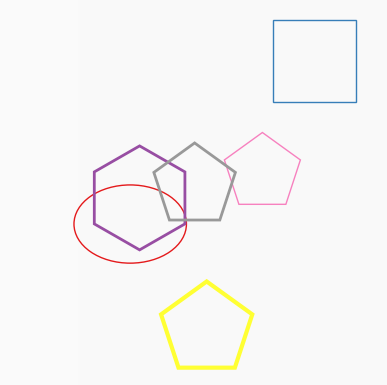[{"shape": "oval", "thickness": 1, "radius": 0.73, "center": [0.336, 0.418]}, {"shape": "square", "thickness": 1, "radius": 0.53, "center": [0.812, 0.842]}, {"shape": "hexagon", "thickness": 2, "radius": 0.68, "center": [0.36, 0.486]}, {"shape": "pentagon", "thickness": 3, "radius": 0.62, "center": [0.533, 0.145]}, {"shape": "pentagon", "thickness": 1, "radius": 0.52, "center": [0.677, 0.553]}, {"shape": "pentagon", "thickness": 2, "radius": 0.55, "center": [0.502, 0.518]}]